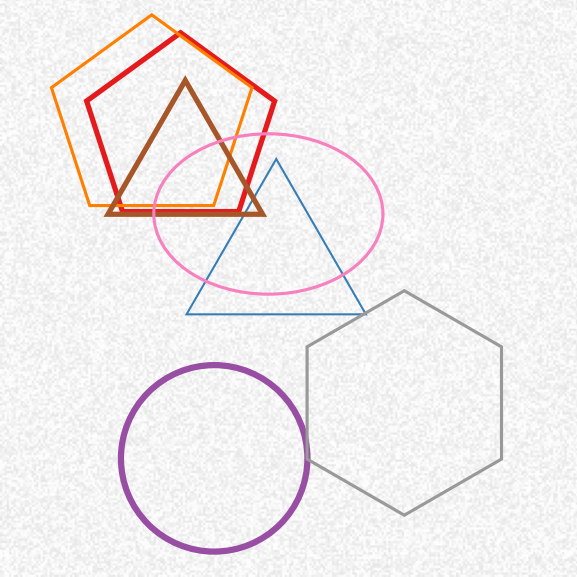[{"shape": "pentagon", "thickness": 2.5, "radius": 0.86, "center": [0.313, 0.771]}, {"shape": "triangle", "thickness": 1, "radius": 0.9, "center": [0.478, 0.544]}, {"shape": "circle", "thickness": 3, "radius": 0.81, "center": [0.371, 0.205]}, {"shape": "pentagon", "thickness": 1.5, "radius": 0.91, "center": [0.263, 0.791]}, {"shape": "triangle", "thickness": 2.5, "radius": 0.77, "center": [0.321, 0.705]}, {"shape": "oval", "thickness": 1.5, "radius": 0.99, "center": [0.465, 0.629]}, {"shape": "hexagon", "thickness": 1.5, "radius": 0.97, "center": [0.7, 0.301]}]